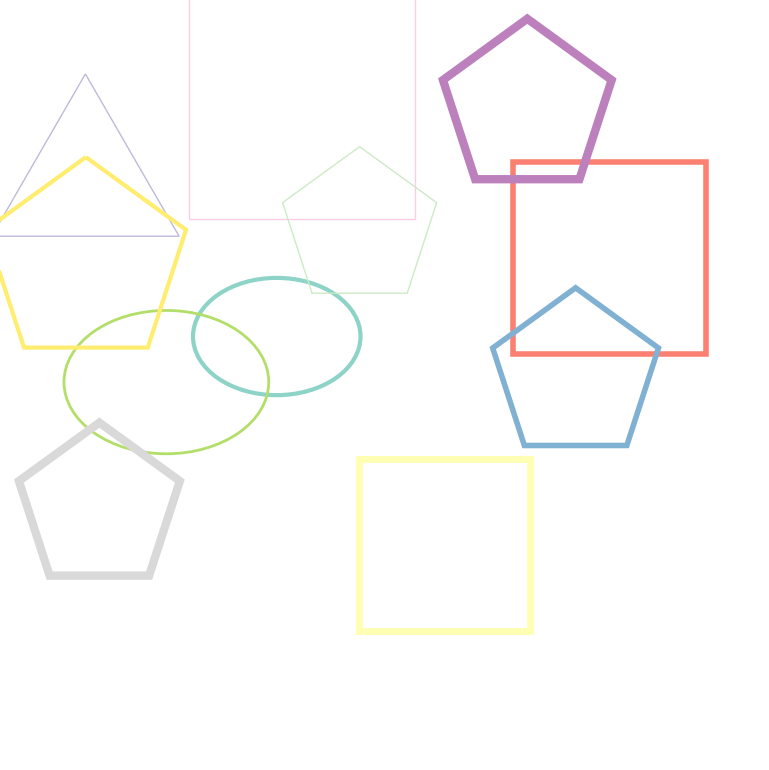[{"shape": "oval", "thickness": 1.5, "radius": 0.54, "center": [0.359, 0.563]}, {"shape": "square", "thickness": 2.5, "radius": 0.56, "center": [0.577, 0.292]}, {"shape": "triangle", "thickness": 0.5, "radius": 0.7, "center": [0.111, 0.763]}, {"shape": "square", "thickness": 2, "radius": 0.63, "center": [0.791, 0.665]}, {"shape": "pentagon", "thickness": 2, "radius": 0.57, "center": [0.748, 0.513]}, {"shape": "oval", "thickness": 1, "radius": 0.66, "center": [0.216, 0.504]}, {"shape": "square", "thickness": 0.5, "radius": 0.73, "center": [0.392, 0.863]}, {"shape": "pentagon", "thickness": 3, "radius": 0.55, "center": [0.129, 0.341]}, {"shape": "pentagon", "thickness": 3, "radius": 0.58, "center": [0.685, 0.86]}, {"shape": "pentagon", "thickness": 0.5, "radius": 0.53, "center": [0.467, 0.704]}, {"shape": "pentagon", "thickness": 1.5, "radius": 0.68, "center": [0.112, 0.659]}]